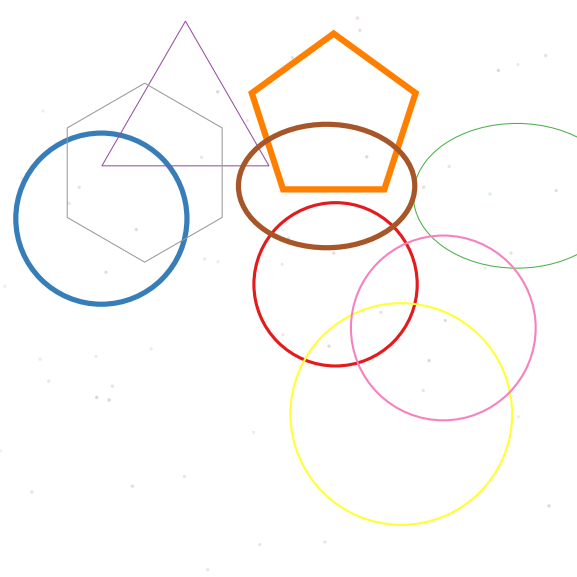[{"shape": "circle", "thickness": 1.5, "radius": 0.71, "center": [0.581, 0.507]}, {"shape": "circle", "thickness": 2.5, "radius": 0.74, "center": [0.176, 0.621]}, {"shape": "oval", "thickness": 0.5, "radius": 0.9, "center": [0.895, 0.66]}, {"shape": "triangle", "thickness": 0.5, "radius": 0.84, "center": [0.321, 0.796]}, {"shape": "pentagon", "thickness": 3, "radius": 0.75, "center": [0.578, 0.792]}, {"shape": "circle", "thickness": 1, "radius": 0.96, "center": [0.695, 0.282]}, {"shape": "oval", "thickness": 2.5, "radius": 0.76, "center": [0.566, 0.677]}, {"shape": "circle", "thickness": 1, "radius": 0.8, "center": [0.768, 0.431]}, {"shape": "hexagon", "thickness": 0.5, "radius": 0.77, "center": [0.251, 0.7]}]